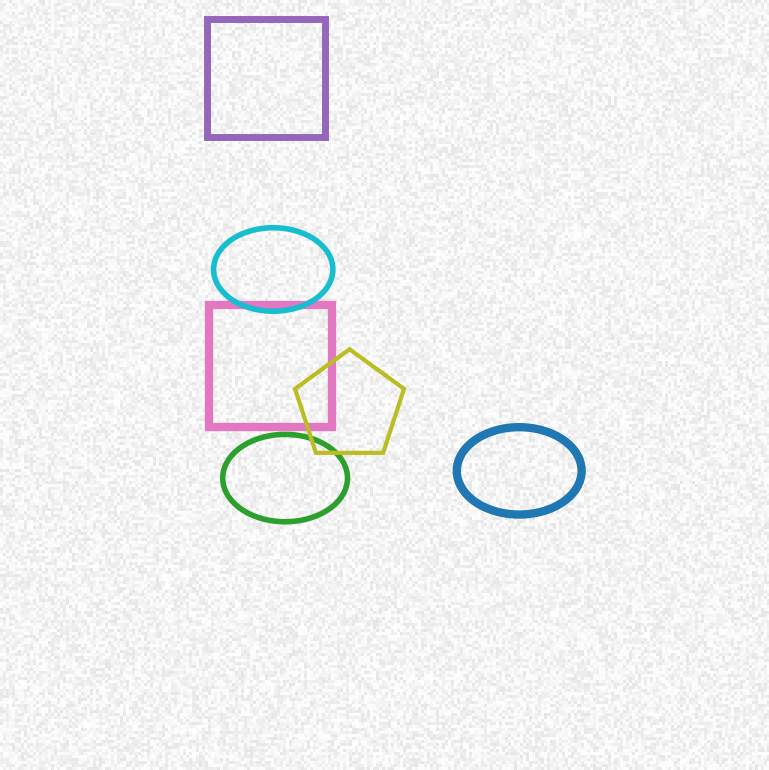[{"shape": "oval", "thickness": 3, "radius": 0.41, "center": [0.674, 0.388]}, {"shape": "oval", "thickness": 2, "radius": 0.41, "center": [0.37, 0.379]}, {"shape": "square", "thickness": 2.5, "radius": 0.38, "center": [0.345, 0.899]}, {"shape": "square", "thickness": 3, "radius": 0.4, "center": [0.351, 0.525]}, {"shape": "pentagon", "thickness": 1.5, "radius": 0.37, "center": [0.454, 0.472]}, {"shape": "oval", "thickness": 2, "radius": 0.39, "center": [0.355, 0.65]}]